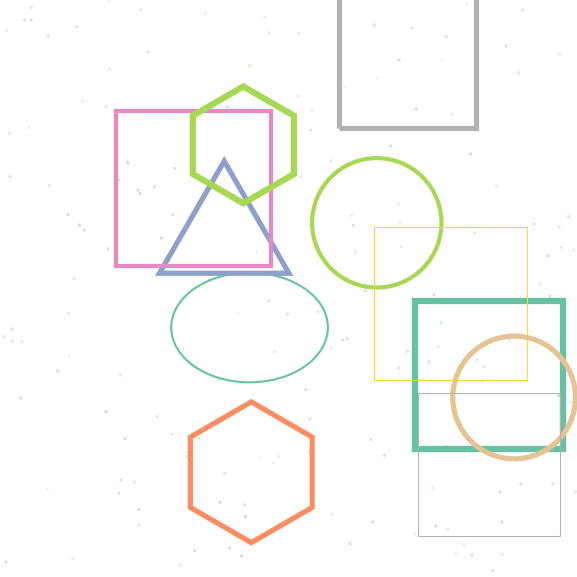[{"shape": "square", "thickness": 3, "radius": 0.64, "center": [0.848, 0.35]}, {"shape": "oval", "thickness": 1, "radius": 0.68, "center": [0.432, 0.432]}, {"shape": "hexagon", "thickness": 2.5, "radius": 0.61, "center": [0.435, 0.181]}, {"shape": "triangle", "thickness": 2.5, "radius": 0.65, "center": [0.388, 0.591]}, {"shape": "square", "thickness": 2, "radius": 0.67, "center": [0.335, 0.673]}, {"shape": "hexagon", "thickness": 3, "radius": 0.51, "center": [0.421, 0.748]}, {"shape": "circle", "thickness": 2, "radius": 0.56, "center": [0.652, 0.613]}, {"shape": "square", "thickness": 0.5, "radius": 0.66, "center": [0.78, 0.474]}, {"shape": "circle", "thickness": 2.5, "radius": 0.53, "center": [0.89, 0.311]}, {"shape": "square", "thickness": 2.5, "radius": 0.59, "center": [0.706, 0.895]}, {"shape": "square", "thickness": 0.5, "radius": 0.62, "center": [0.847, 0.195]}]